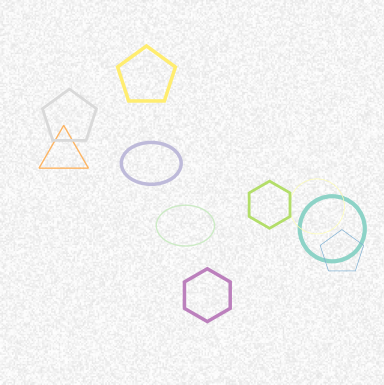[{"shape": "circle", "thickness": 3, "radius": 0.42, "center": [0.863, 0.406]}, {"shape": "circle", "thickness": 0.5, "radius": 0.36, "center": [0.823, 0.464]}, {"shape": "oval", "thickness": 2.5, "radius": 0.39, "center": [0.393, 0.576]}, {"shape": "pentagon", "thickness": 0.5, "radius": 0.3, "center": [0.888, 0.344]}, {"shape": "triangle", "thickness": 1, "radius": 0.37, "center": [0.166, 0.6]}, {"shape": "hexagon", "thickness": 2, "radius": 0.31, "center": [0.7, 0.468]}, {"shape": "pentagon", "thickness": 2, "radius": 0.37, "center": [0.18, 0.695]}, {"shape": "hexagon", "thickness": 2.5, "radius": 0.34, "center": [0.539, 0.233]}, {"shape": "oval", "thickness": 1, "radius": 0.38, "center": [0.482, 0.414]}, {"shape": "pentagon", "thickness": 2.5, "radius": 0.39, "center": [0.381, 0.802]}]